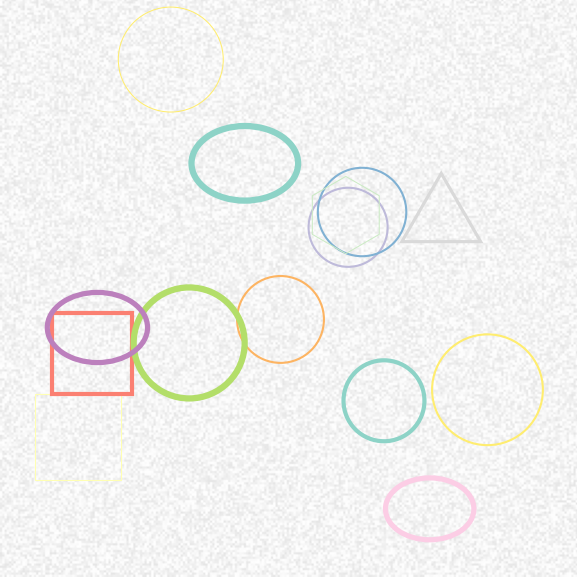[{"shape": "circle", "thickness": 2, "radius": 0.35, "center": [0.665, 0.305]}, {"shape": "oval", "thickness": 3, "radius": 0.46, "center": [0.424, 0.716]}, {"shape": "square", "thickness": 0.5, "radius": 0.37, "center": [0.135, 0.242]}, {"shape": "circle", "thickness": 1, "radius": 0.34, "center": [0.603, 0.606]}, {"shape": "square", "thickness": 2, "radius": 0.35, "center": [0.16, 0.387]}, {"shape": "circle", "thickness": 1, "radius": 0.38, "center": [0.627, 0.632]}, {"shape": "circle", "thickness": 1, "radius": 0.38, "center": [0.486, 0.446]}, {"shape": "circle", "thickness": 3, "radius": 0.48, "center": [0.328, 0.405]}, {"shape": "oval", "thickness": 2.5, "radius": 0.38, "center": [0.744, 0.118]}, {"shape": "triangle", "thickness": 1.5, "radius": 0.39, "center": [0.764, 0.62]}, {"shape": "oval", "thickness": 2.5, "radius": 0.43, "center": [0.169, 0.432]}, {"shape": "hexagon", "thickness": 0.5, "radius": 0.33, "center": [0.599, 0.627]}, {"shape": "circle", "thickness": 0.5, "radius": 0.45, "center": [0.296, 0.896]}, {"shape": "circle", "thickness": 1, "radius": 0.48, "center": [0.844, 0.324]}]